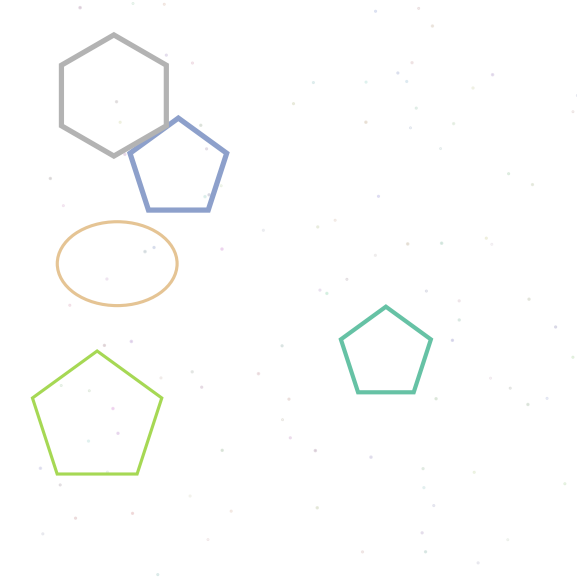[{"shape": "pentagon", "thickness": 2, "radius": 0.41, "center": [0.668, 0.386]}, {"shape": "pentagon", "thickness": 2.5, "radius": 0.44, "center": [0.309, 0.707]}, {"shape": "pentagon", "thickness": 1.5, "radius": 0.59, "center": [0.168, 0.274]}, {"shape": "oval", "thickness": 1.5, "radius": 0.52, "center": [0.203, 0.543]}, {"shape": "hexagon", "thickness": 2.5, "radius": 0.52, "center": [0.197, 0.834]}]